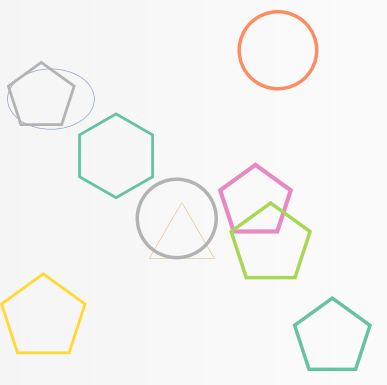[{"shape": "pentagon", "thickness": 2.5, "radius": 0.51, "center": [0.858, 0.123]}, {"shape": "hexagon", "thickness": 2, "radius": 0.54, "center": [0.3, 0.595]}, {"shape": "circle", "thickness": 2.5, "radius": 0.5, "center": [0.717, 0.869]}, {"shape": "oval", "thickness": 0.5, "radius": 0.56, "center": [0.131, 0.743]}, {"shape": "pentagon", "thickness": 3, "radius": 0.48, "center": [0.659, 0.476]}, {"shape": "pentagon", "thickness": 2.5, "radius": 0.54, "center": [0.698, 0.366]}, {"shape": "pentagon", "thickness": 2, "radius": 0.57, "center": [0.112, 0.175]}, {"shape": "triangle", "thickness": 0.5, "radius": 0.49, "center": [0.469, 0.377]}, {"shape": "pentagon", "thickness": 2, "radius": 0.45, "center": [0.107, 0.749]}, {"shape": "circle", "thickness": 2.5, "radius": 0.51, "center": [0.456, 0.433]}]